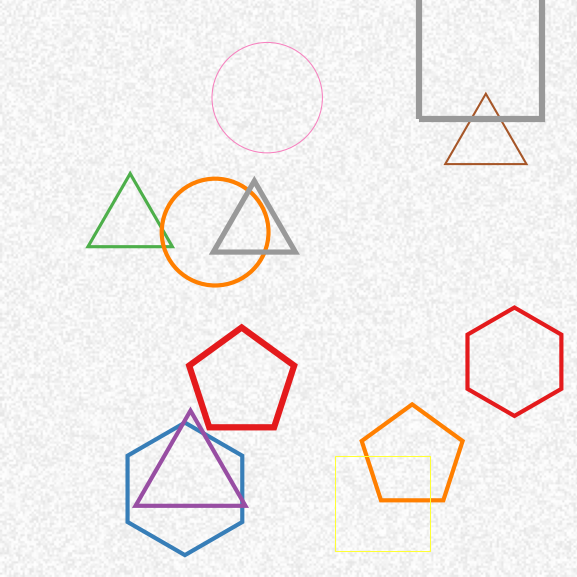[{"shape": "pentagon", "thickness": 3, "radius": 0.48, "center": [0.418, 0.336]}, {"shape": "hexagon", "thickness": 2, "radius": 0.47, "center": [0.891, 0.373]}, {"shape": "hexagon", "thickness": 2, "radius": 0.57, "center": [0.32, 0.153]}, {"shape": "triangle", "thickness": 1.5, "radius": 0.42, "center": [0.225, 0.614]}, {"shape": "triangle", "thickness": 2, "radius": 0.55, "center": [0.33, 0.178]}, {"shape": "pentagon", "thickness": 2, "radius": 0.46, "center": [0.714, 0.207]}, {"shape": "circle", "thickness": 2, "radius": 0.46, "center": [0.372, 0.597]}, {"shape": "square", "thickness": 0.5, "radius": 0.41, "center": [0.663, 0.127]}, {"shape": "triangle", "thickness": 1, "radius": 0.41, "center": [0.841, 0.756]}, {"shape": "circle", "thickness": 0.5, "radius": 0.48, "center": [0.463, 0.83]}, {"shape": "square", "thickness": 3, "radius": 0.53, "center": [0.832, 0.9]}, {"shape": "triangle", "thickness": 2.5, "radius": 0.41, "center": [0.44, 0.604]}]